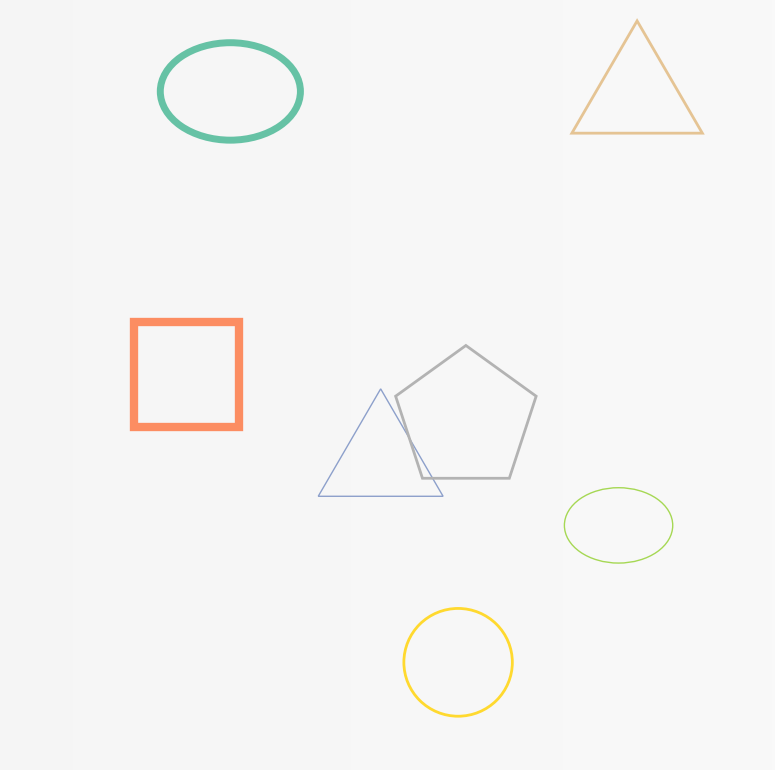[{"shape": "oval", "thickness": 2.5, "radius": 0.45, "center": [0.297, 0.881]}, {"shape": "square", "thickness": 3, "radius": 0.34, "center": [0.241, 0.514]}, {"shape": "triangle", "thickness": 0.5, "radius": 0.47, "center": [0.491, 0.402]}, {"shape": "oval", "thickness": 0.5, "radius": 0.35, "center": [0.798, 0.318]}, {"shape": "circle", "thickness": 1, "radius": 0.35, "center": [0.591, 0.14]}, {"shape": "triangle", "thickness": 1, "radius": 0.49, "center": [0.822, 0.876]}, {"shape": "pentagon", "thickness": 1, "radius": 0.48, "center": [0.601, 0.456]}]